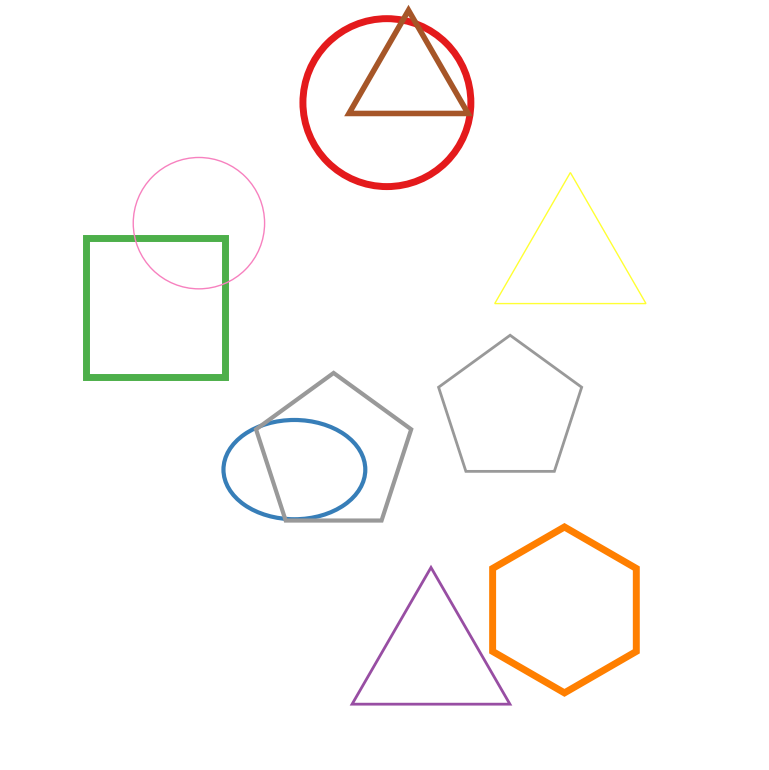[{"shape": "circle", "thickness": 2.5, "radius": 0.55, "center": [0.502, 0.867]}, {"shape": "oval", "thickness": 1.5, "radius": 0.46, "center": [0.382, 0.39]}, {"shape": "square", "thickness": 2.5, "radius": 0.45, "center": [0.202, 0.6]}, {"shape": "triangle", "thickness": 1, "radius": 0.59, "center": [0.56, 0.145]}, {"shape": "hexagon", "thickness": 2.5, "radius": 0.54, "center": [0.733, 0.208]}, {"shape": "triangle", "thickness": 0.5, "radius": 0.57, "center": [0.741, 0.662]}, {"shape": "triangle", "thickness": 2, "radius": 0.45, "center": [0.531, 0.897]}, {"shape": "circle", "thickness": 0.5, "radius": 0.43, "center": [0.258, 0.71]}, {"shape": "pentagon", "thickness": 1, "radius": 0.49, "center": [0.662, 0.467]}, {"shape": "pentagon", "thickness": 1.5, "radius": 0.53, "center": [0.433, 0.41]}]